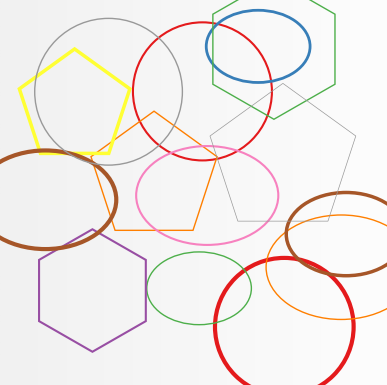[{"shape": "circle", "thickness": 3, "radius": 0.89, "center": [0.734, 0.151]}, {"shape": "circle", "thickness": 1.5, "radius": 0.9, "center": [0.522, 0.763]}, {"shape": "oval", "thickness": 2, "radius": 0.67, "center": [0.666, 0.88]}, {"shape": "hexagon", "thickness": 1, "radius": 0.91, "center": [0.707, 0.872]}, {"shape": "oval", "thickness": 1, "radius": 0.67, "center": [0.514, 0.251]}, {"shape": "hexagon", "thickness": 1.5, "radius": 0.8, "center": [0.239, 0.245]}, {"shape": "pentagon", "thickness": 1, "radius": 0.86, "center": [0.397, 0.54]}, {"shape": "oval", "thickness": 1, "radius": 0.97, "center": [0.88, 0.306]}, {"shape": "pentagon", "thickness": 2.5, "radius": 0.75, "center": [0.193, 0.723]}, {"shape": "oval", "thickness": 3, "radius": 0.91, "center": [0.117, 0.481]}, {"shape": "oval", "thickness": 2.5, "radius": 0.77, "center": [0.893, 0.392]}, {"shape": "oval", "thickness": 1.5, "radius": 0.92, "center": [0.535, 0.492]}, {"shape": "circle", "thickness": 1, "radius": 0.95, "center": [0.28, 0.762]}, {"shape": "pentagon", "thickness": 0.5, "radius": 0.99, "center": [0.73, 0.586]}]